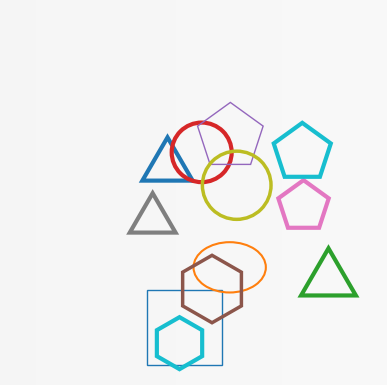[{"shape": "triangle", "thickness": 3, "radius": 0.37, "center": [0.432, 0.568]}, {"shape": "square", "thickness": 1, "radius": 0.49, "center": [0.476, 0.149]}, {"shape": "oval", "thickness": 1.5, "radius": 0.47, "center": [0.593, 0.306]}, {"shape": "triangle", "thickness": 3, "radius": 0.41, "center": [0.848, 0.273]}, {"shape": "circle", "thickness": 3, "radius": 0.39, "center": [0.52, 0.604]}, {"shape": "pentagon", "thickness": 1, "radius": 0.44, "center": [0.594, 0.645]}, {"shape": "hexagon", "thickness": 2.5, "radius": 0.44, "center": [0.547, 0.249]}, {"shape": "pentagon", "thickness": 3, "radius": 0.34, "center": [0.783, 0.464]}, {"shape": "triangle", "thickness": 3, "radius": 0.34, "center": [0.394, 0.43]}, {"shape": "circle", "thickness": 2.5, "radius": 0.44, "center": [0.611, 0.519]}, {"shape": "pentagon", "thickness": 3, "radius": 0.39, "center": [0.78, 0.603]}, {"shape": "hexagon", "thickness": 3, "radius": 0.34, "center": [0.463, 0.109]}]